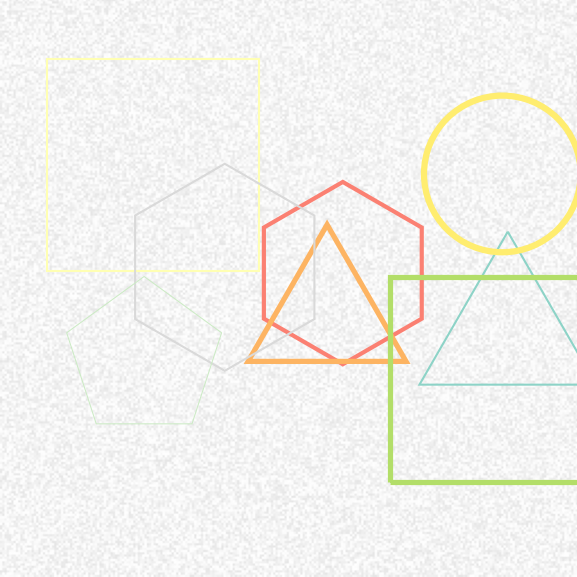[{"shape": "triangle", "thickness": 1, "radius": 0.88, "center": [0.879, 0.421]}, {"shape": "square", "thickness": 1, "radius": 0.92, "center": [0.265, 0.714]}, {"shape": "hexagon", "thickness": 2, "radius": 0.79, "center": [0.594, 0.526]}, {"shape": "triangle", "thickness": 2.5, "radius": 0.79, "center": [0.566, 0.452]}, {"shape": "square", "thickness": 2.5, "radius": 0.89, "center": [0.853, 0.342]}, {"shape": "hexagon", "thickness": 1, "radius": 0.9, "center": [0.389, 0.536]}, {"shape": "pentagon", "thickness": 0.5, "radius": 0.71, "center": [0.25, 0.379]}, {"shape": "circle", "thickness": 3, "radius": 0.68, "center": [0.87, 0.698]}]